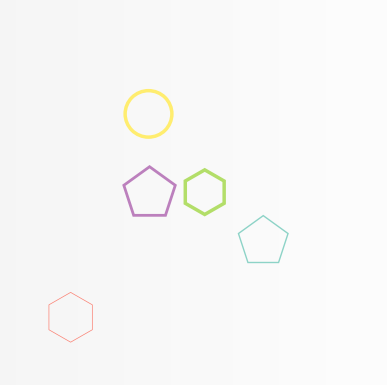[{"shape": "pentagon", "thickness": 1, "radius": 0.34, "center": [0.679, 0.373]}, {"shape": "hexagon", "thickness": 0.5, "radius": 0.32, "center": [0.182, 0.176]}, {"shape": "hexagon", "thickness": 2.5, "radius": 0.29, "center": [0.528, 0.501]}, {"shape": "pentagon", "thickness": 2, "radius": 0.35, "center": [0.386, 0.497]}, {"shape": "circle", "thickness": 2.5, "radius": 0.3, "center": [0.383, 0.704]}]